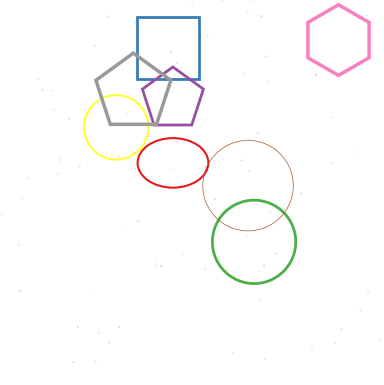[{"shape": "oval", "thickness": 1.5, "radius": 0.46, "center": [0.449, 0.577]}, {"shape": "square", "thickness": 2, "radius": 0.4, "center": [0.437, 0.876]}, {"shape": "circle", "thickness": 2, "radius": 0.54, "center": [0.66, 0.372]}, {"shape": "pentagon", "thickness": 2, "radius": 0.42, "center": [0.449, 0.743]}, {"shape": "circle", "thickness": 1.5, "radius": 0.42, "center": [0.302, 0.669]}, {"shape": "circle", "thickness": 0.5, "radius": 0.59, "center": [0.644, 0.518]}, {"shape": "hexagon", "thickness": 2.5, "radius": 0.46, "center": [0.879, 0.896]}, {"shape": "pentagon", "thickness": 2.5, "radius": 0.51, "center": [0.346, 0.76]}]